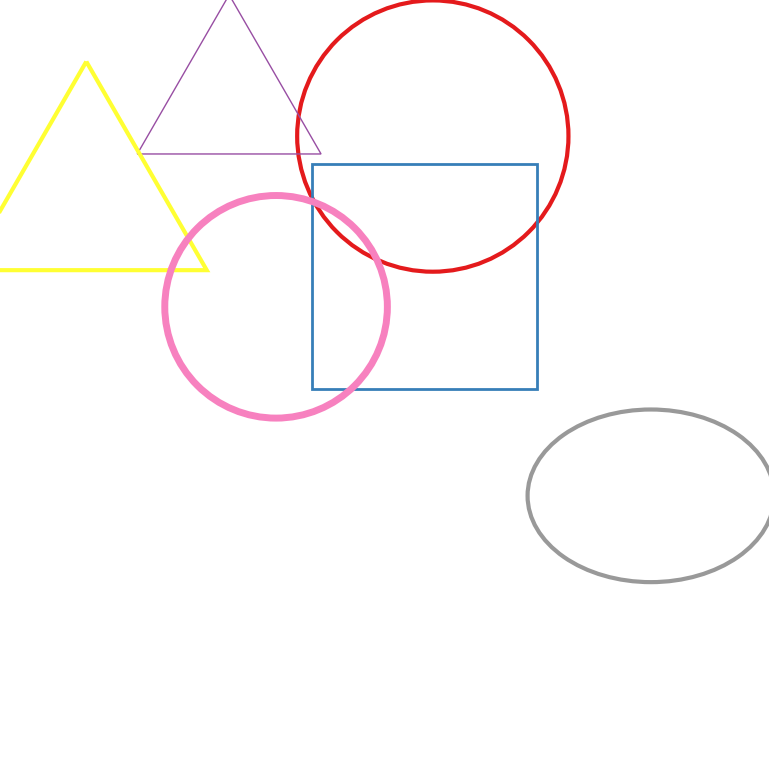[{"shape": "circle", "thickness": 1.5, "radius": 0.88, "center": [0.562, 0.823]}, {"shape": "square", "thickness": 1, "radius": 0.73, "center": [0.551, 0.641]}, {"shape": "triangle", "thickness": 0.5, "radius": 0.69, "center": [0.298, 0.869]}, {"shape": "triangle", "thickness": 1.5, "radius": 0.9, "center": [0.112, 0.739]}, {"shape": "circle", "thickness": 2.5, "radius": 0.72, "center": [0.359, 0.602]}, {"shape": "oval", "thickness": 1.5, "radius": 0.8, "center": [0.845, 0.356]}]